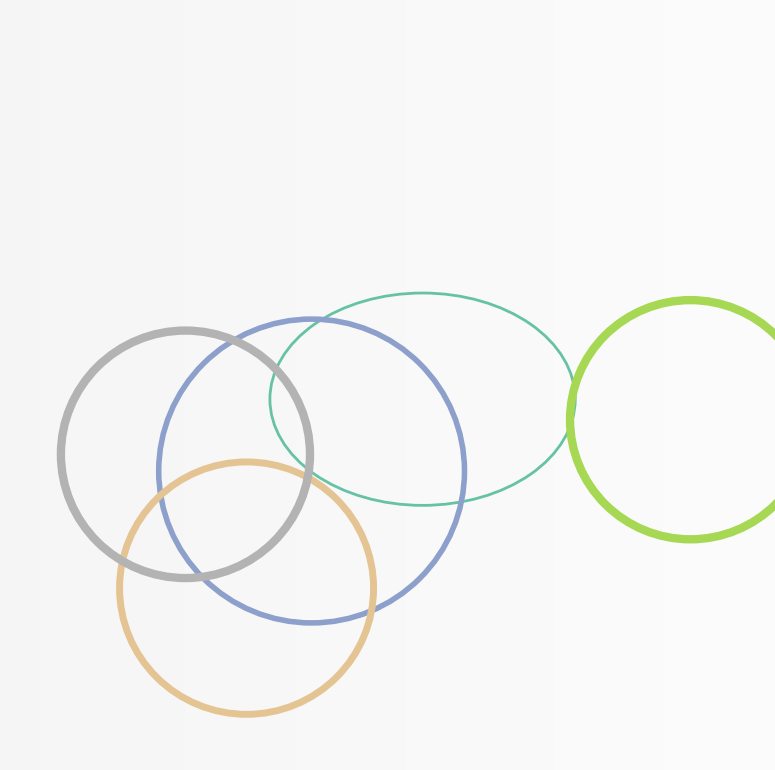[{"shape": "oval", "thickness": 1, "radius": 0.98, "center": [0.545, 0.482]}, {"shape": "circle", "thickness": 2, "radius": 0.99, "center": [0.402, 0.388]}, {"shape": "circle", "thickness": 3, "radius": 0.78, "center": [0.891, 0.455]}, {"shape": "circle", "thickness": 2.5, "radius": 0.82, "center": [0.318, 0.236]}, {"shape": "circle", "thickness": 3, "radius": 0.8, "center": [0.239, 0.41]}]